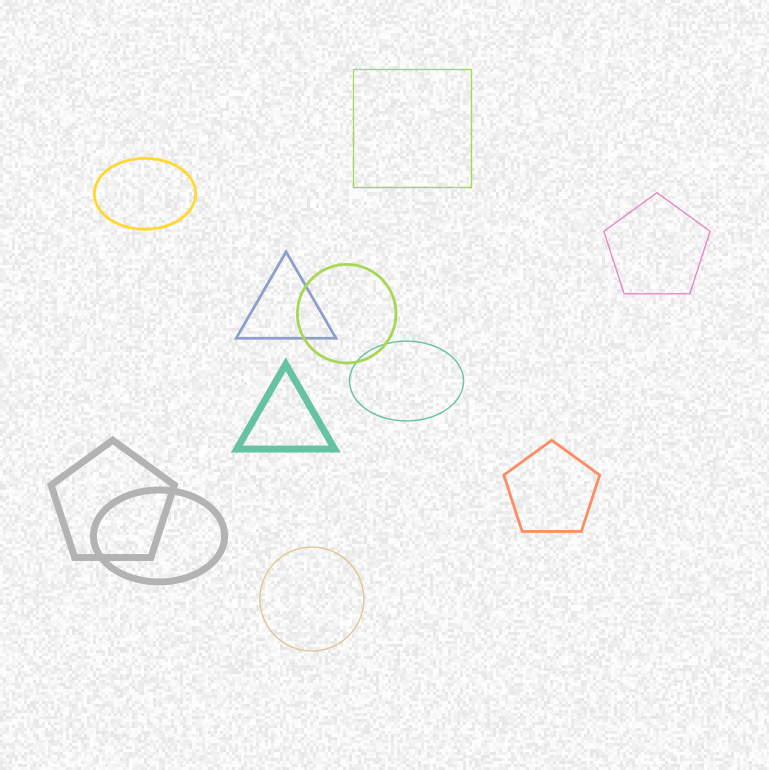[{"shape": "oval", "thickness": 0.5, "radius": 0.37, "center": [0.528, 0.505]}, {"shape": "triangle", "thickness": 2.5, "radius": 0.37, "center": [0.371, 0.454]}, {"shape": "pentagon", "thickness": 1, "radius": 0.33, "center": [0.717, 0.363]}, {"shape": "triangle", "thickness": 1, "radius": 0.37, "center": [0.372, 0.598]}, {"shape": "pentagon", "thickness": 0.5, "radius": 0.36, "center": [0.853, 0.677]}, {"shape": "circle", "thickness": 1, "radius": 0.32, "center": [0.45, 0.593]}, {"shape": "square", "thickness": 0.5, "radius": 0.38, "center": [0.535, 0.834]}, {"shape": "oval", "thickness": 1, "radius": 0.33, "center": [0.188, 0.748]}, {"shape": "circle", "thickness": 0.5, "radius": 0.34, "center": [0.405, 0.222]}, {"shape": "pentagon", "thickness": 2.5, "radius": 0.42, "center": [0.146, 0.344]}, {"shape": "oval", "thickness": 2.5, "radius": 0.43, "center": [0.207, 0.304]}]